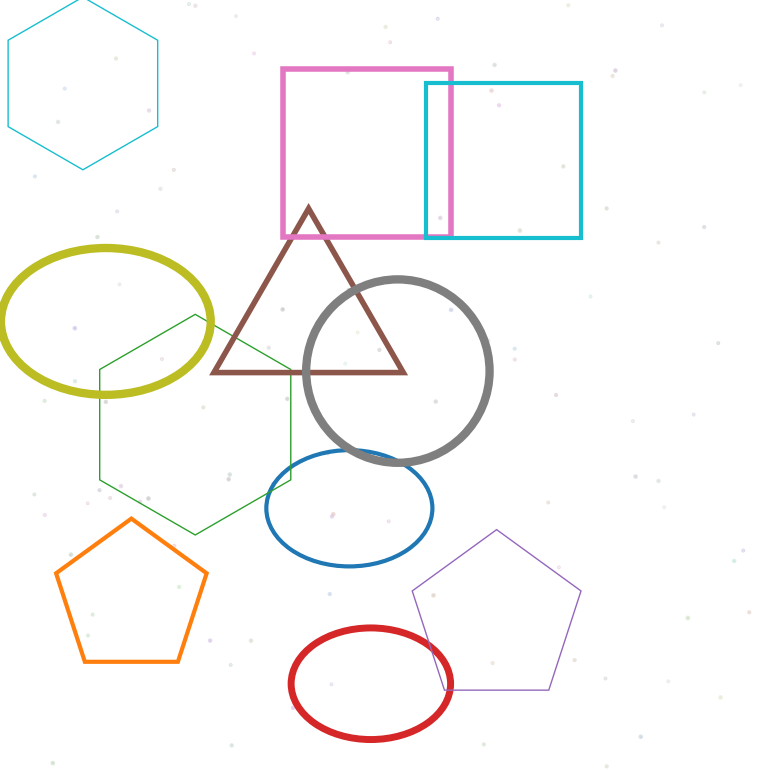[{"shape": "oval", "thickness": 1.5, "radius": 0.54, "center": [0.454, 0.34]}, {"shape": "pentagon", "thickness": 1.5, "radius": 0.51, "center": [0.171, 0.224]}, {"shape": "hexagon", "thickness": 0.5, "radius": 0.72, "center": [0.254, 0.448]}, {"shape": "oval", "thickness": 2.5, "radius": 0.52, "center": [0.482, 0.112]}, {"shape": "pentagon", "thickness": 0.5, "radius": 0.58, "center": [0.645, 0.197]}, {"shape": "triangle", "thickness": 2, "radius": 0.71, "center": [0.401, 0.587]}, {"shape": "square", "thickness": 2, "radius": 0.55, "center": [0.477, 0.801]}, {"shape": "circle", "thickness": 3, "radius": 0.6, "center": [0.517, 0.518]}, {"shape": "oval", "thickness": 3, "radius": 0.68, "center": [0.137, 0.583]}, {"shape": "hexagon", "thickness": 0.5, "radius": 0.56, "center": [0.108, 0.892]}, {"shape": "square", "thickness": 1.5, "radius": 0.5, "center": [0.654, 0.792]}]